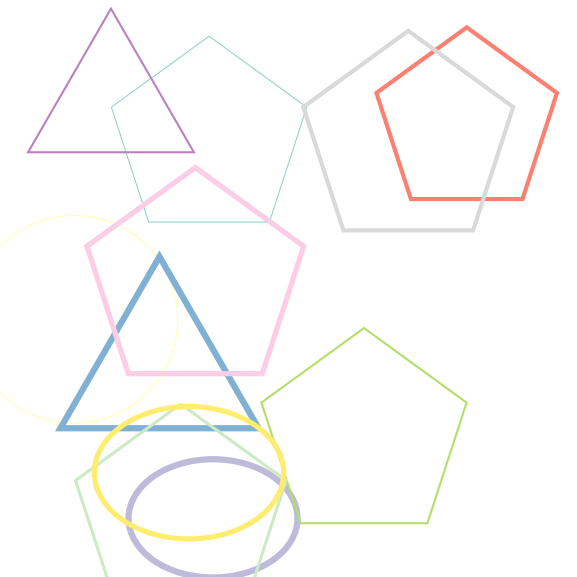[{"shape": "pentagon", "thickness": 0.5, "radius": 0.89, "center": [0.362, 0.759]}, {"shape": "circle", "thickness": 0.5, "radius": 0.9, "center": [0.128, 0.446]}, {"shape": "oval", "thickness": 3, "radius": 0.73, "center": [0.369, 0.102]}, {"shape": "pentagon", "thickness": 2, "radius": 0.82, "center": [0.808, 0.787]}, {"shape": "triangle", "thickness": 3, "radius": 0.99, "center": [0.276, 0.357]}, {"shape": "pentagon", "thickness": 1, "radius": 0.93, "center": [0.63, 0.244]}, {"shape": "pentagon", "thickness": 2.5, "radius": 0.99, "center": [0.338, 0.512]}, {"shape": "pentagon", "thickness": 2, "radius": 0.96, "center": [0.707, 0.755]}, {"shape": "triangle", "thickness": 1, "radius": 0.83, "center": [0.192, 0.818]}, {"shape": "pentagon", "thickness": 1.5, "radius": 0.96, "center": [0.313, 0.108]}, {"shape": "oval", "thickness": 2.5, "radius": 0.82, "center": [0.327, 0.181]}]